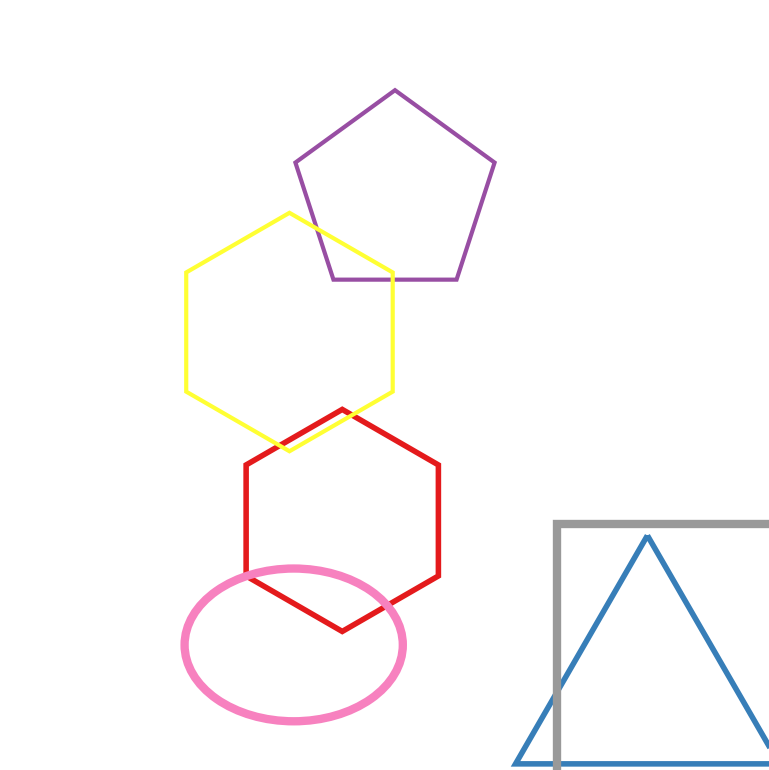[{"shape": "hexagon", "thickness": 2, "radius": 0.72, "center": [0.444, 0.324]}, {"shape": "triangle", "thickness": 2, "radius": 0.99, "center": [0.841, 0.107]}, {"shape": "pentagon", "thickness": 1.5, "radius": 0.68, "center": [0.513, 0.747]}, {"shape": "hexagon", "thickness": 1.5, "radius": 0.77, "center": [0.376, 0.569]}, {"shape": "oval", "thickness": 3, "radius": 0.71, "center": [0.381, 0.162]}, {"shape": "square", "thickness": 3, "radius": 0.85, "center": [0.893, 0.15]}]